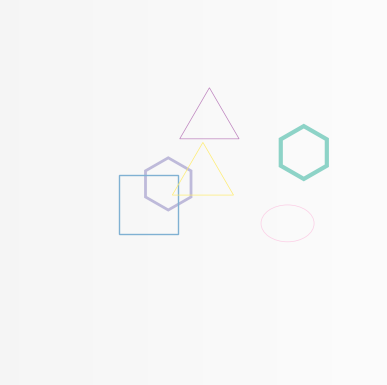[{"shape": "hexagon", "thickness": 3, "radius": 0.34, "center": [0.784, 0.604]}, {"shape": "hexagon", "thickness": 2, "radius": 0.34, "center": [0.434, 0.522]}, {"shape": "square", "thickness": 1, "radius": 0.38, "center": [0.383, 0.469]}, {"shape": "oval", "thickness": 0.5, "radius": 0.34, "center": [0.742, 0.42]}, {"shape": "triangle", "thickness": 0.5, "radius": 0.44, "center": [0.54, 0.684]}, {"shape": "triangle", "thickness": 0.5, "radius": 0.46, "center": [0.524, 0.539]}]